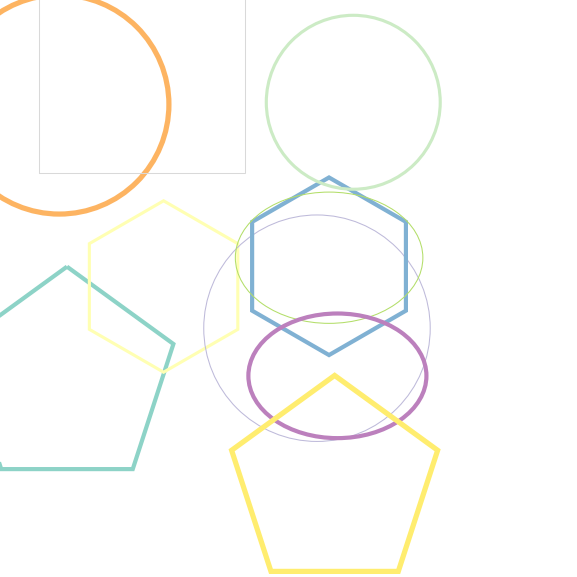[{"shape": "pentagon", "thickness": 2, "radius": 0.97, "center": [0.116, 0.344]}, {"shape": "hexagon", "thickness": 1.5, "radius": 0.74, "center": [0.283, 0.503]}, {"shape": "circle", "thickness": 0.5, "radius": 0.98, "center": [0.549, 0.431]}, {"shape": "hexagon", "thickness": 2, "radius": 0.77, "center": [0.57, 0.538]}, {"shape": "circle", "thickness": 2.5, "radius": 0.95, "center": [0.103, 0.818]}, {"shape": "oval", "thickness": 0.5, "radius": 0.81, "center": [0.57, 0.553]}, {"shape": "square", "thickness": 0.5, "radius": 0.89, "center": [0.247, 0.877]}, {"shape": "oval", "thickness": 2, "radius": 0.77, "center": [0.584, 0.348]}, {"shape": "circle", "thickness": 1.5, "radius": 0.75, "center": [0.612, 0.822]}, {"shape": "pentagon", "thickness": 2.5, "radius": 0.94, "center": [0.579, 0.161]}]